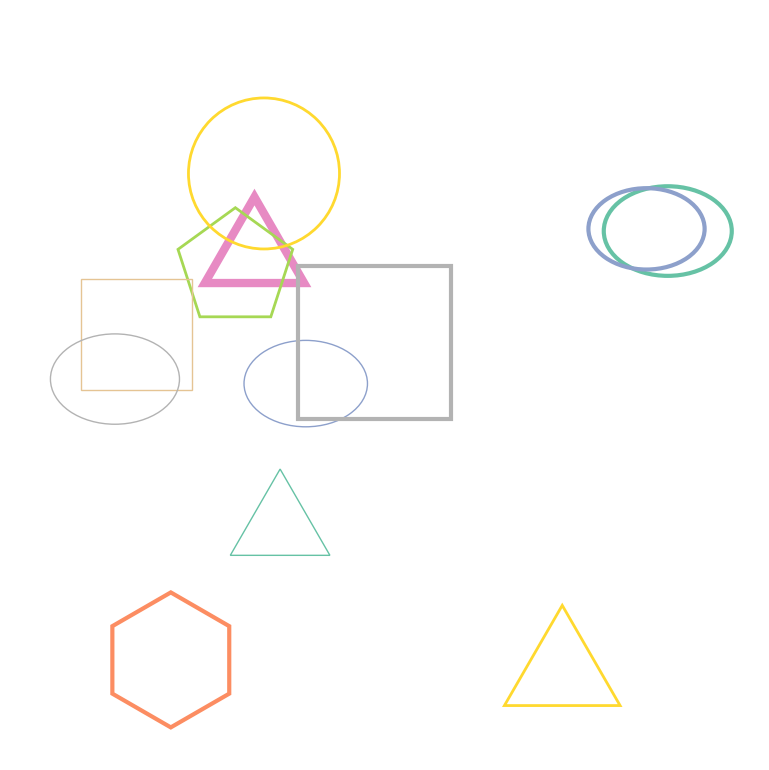[{"shape": "oval", "thickness": 1.5, "radius": 0.42, "center": [0.867, 0.7]}, {"shape": "triangle", "thickness": 0.5, "radius": 0.37, "center": [0.364, 0.316]}, {"shape": "hexagon", "thickness": 1.5, "radius": 0.44, "center": [0.222, 0.143]}, {"shape": "oval", "thickness": 1.5, "radius": 0.38, "center": [0.84, 0.703]}, {"shape": "oval", "thickness": 0.5, "radius": 0.4, "center": [0.397, 0.502]}, {"shape": "triangle", "thickness": 3, "radius": 0.37, "center": [0.33, 0.67]}, {"shape": "pentagon", "thickness": 1, "radius": 0.39, "center": [0.306, 0.652]}, {"shape": "triangle", "thickness": 1, "radius": 0.43, "center": [0.73, 0.127]}, {"shape": "circle", "thickness": 1, "radius": 0.49, "center": [0.343, 0.775]}, {"shape": "square", "thickness": 0.5, "radius": 0.36, "center": [0.178, 0.566]}, {"shape": "square", "thickness": 1.5, "radius": 0.49, "center": [0.486, 0.555]}, {"shape": "oval", "thickness": 0.5, "radius": 0.42, "center": [0.149, 0.508]}]